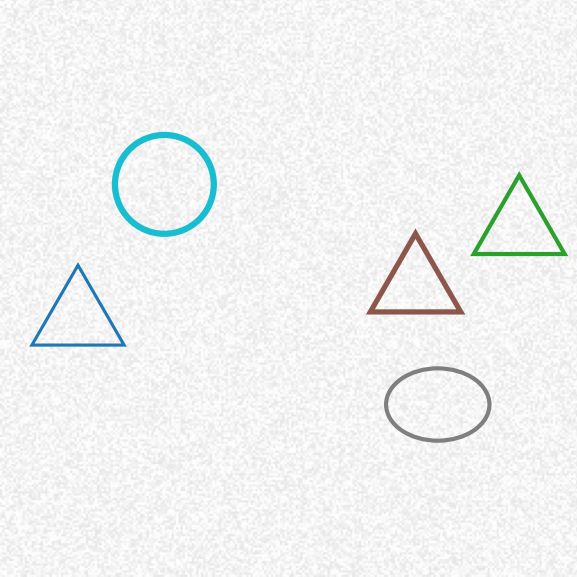[{"shape": "triangle", "thickness": 1.5, "radius": 0.46, "center": [0.135, 0.448]}, {"shape": "triangle", "thickness": 2, "radius": 0.45, "center": [0.899, 0.605]}, {"shape": "triangle", "thickness": 2.5, "radius": 0.45, "center": [0.72, 0.504]}, {"shape": "oval", "thickness": 2, "radius": 0.45, "center": [0.758, 0.299]}, {"shape": "circle", "thickness": 3, "radius": 0.43, "center": [0.285, 0.68]}]